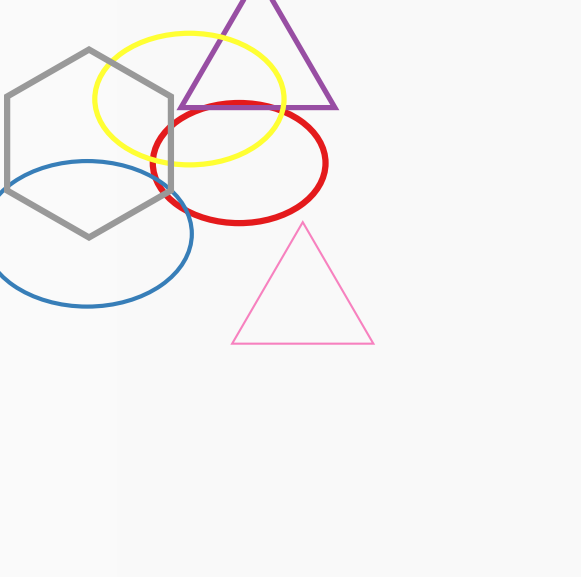[{"shape": "oval", "thickness": 3, "radius": 0.74, "center": [0.411, 0.717]}, {"shape": "oval", "thickness": 2, "radius": 0.9, "center": [0.15, 0.594]}, {"shape": "triangle", "thickness": 2.5, "radius": 0.76, "center": [0.444, 0.889]}, {"shape": "oval", "thickness": 2.5, "radius": 0.81, "center": [0.326, 0.828]}, {"shape": "triangle", "thickness": 1, "radius": 0.7, "center": [0.521, 0.474]}, {"shape": "hexagon", "thickness": 3, "radius": 0.81, "center": [0.153, 0.751]}]